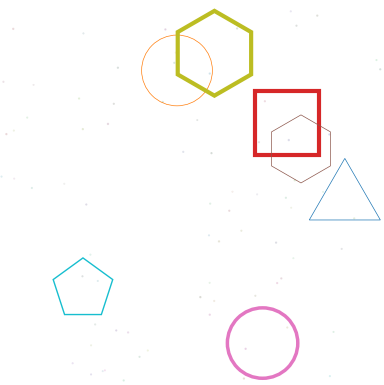[{"shape": "triangle", "thickness": 0.5, "radius": 0.53, "center": [0.896, 0.482]}, {"shape": "circle", "thickness": 0.5, "radius": 0.46, "center": [0.46, 0.817]}, {"shape": "square", "thickness": 3, "radius": 0.42, "center": [0.746, 0.68]}, {"shape": "hexagon", "thickness": 0.5, "radius": 0.44, "center": [0.782, 0.613]}, {"shape": "circle", "thickness": 2.5, "radius": 0.46, "center": [0.682, 0.109]}, {"shape": "hexagon", "thickness": 3, "radius": 0.55, "center": [0.557, 0.862]}, {"shape": "pentagon", "thickness": 1, "radius": 0.41, "center": [0.215, 0.249]}]